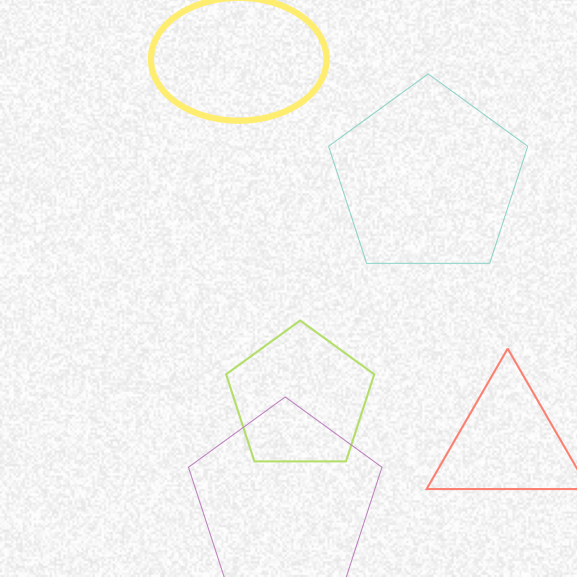[{"shape": "pentagon", "thickness": 0.5, "radius": 0.91, "center": [0.741, 0.69]}, {"shape": "triangle", "thickness": 1, "radius": 0.81, "center": [0.879, 0.233]}, {"shape": "pentagon", "thickness": 1, "radius": 0.67, "center": [0.52, 0.309]}, {"shape": "pentagon", "thickness": 0.5, "radius": 0.88, "center": [0.494, 0.136]}, {"shape": "oval", "thickness": 3, "radius": 0.76, "center": [0.413, 0.897]}]